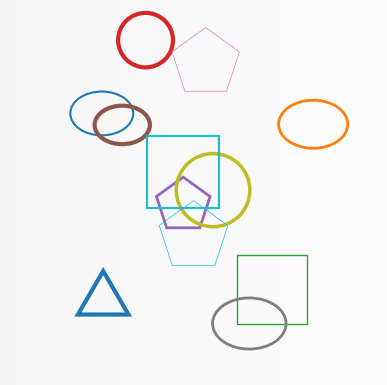[{"shape": "oval", "thickness": 1.5, "radius": 0.41, "center": [0.263, 0.705]}, {"shape": "triangle", "thickness": 3, "radius": 0.38, "center": [0.266, 0.221]}, {"shape": "oval", "thickness": 2, "radius": 0.45, "center": [0.808, 0.677]}, {"shape": "square", "thickness": 1, "radius": 0.45, "center": [0.702, 0.249]}, {"shape": "circle", "thickness": 3, "radius": 0.35, "center": [0.376, 0.896]}, {"shape": "pentagon", "thickness": 2, "radius": 0.36, "center": [0.473, 0.467]}, {"shape": "oval", "thickness": 3, "radius": 0.36, "center": [0.315, 0.675]}, {"shape": "pentagon", "thickness": 0.5, "radius": 0.46, "center": [0.531, 0.837]}, {"shape": "oval", "thickness": 2, "radius": 0.47, "center": [0.643, 0.16]}, {"shape": "circle", "thickness": 2.5, "radius": 0.47, "center": [0.55, 0.506]}, {"shape": "square", "thickness": 1.5, "radius": 0.47, "center": [0.473, 0.554]}, {"shape": "pentagon", "thickness": 0.5, "radius": 0.47, "center": [0.5, 0.386]}]